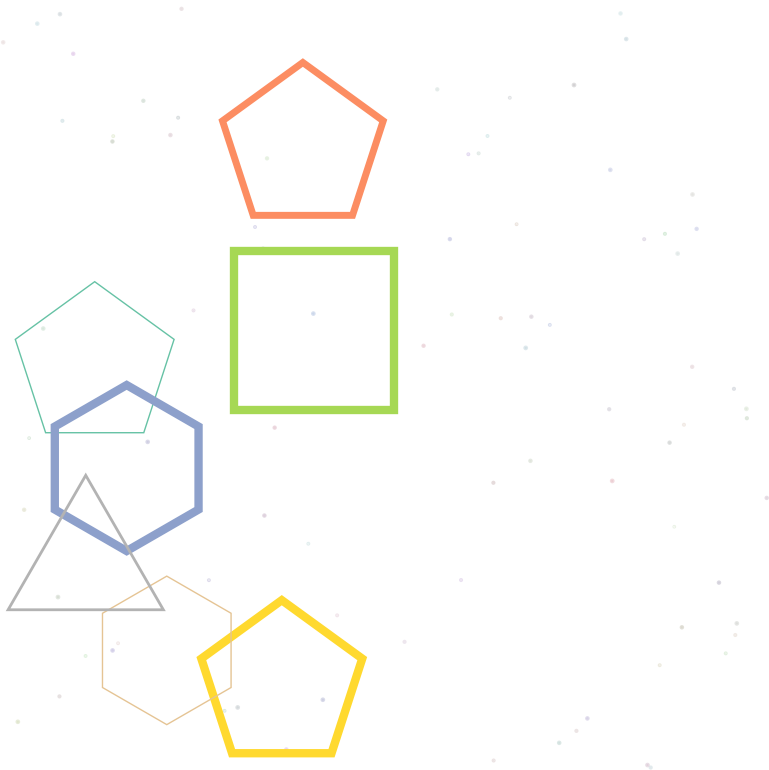[{"shape": "pentagon", "thickness": 0.5, "radius": 0.54, "center": [0.123, 0.526]}, {"shape": "pentagon", "thickness": 2.5, "radius": 0.55, "center": [0.393, 0.809]}, {"shape": "hexagon", "thickness": 3, "radius": 0.54, "center": [0.165, 0.392]}, {"shape": "square", "thickness": 3, "radius": 0.52, "center": [0.408, 0.571]}, {"shape": "pentagon", "thickness": 3, "radius": 0.55, "center": [0.366, 0.111]}, {"shape": "hexagon", "thickness": 0.5, "radius": 0.48, "center": [0.217, 0.155]}, {"shape": "triangle", "thickness": 1, "radius": 0.58, "center": [0.111, 0.266]}]